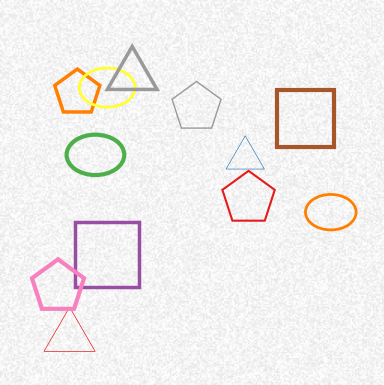[{"shape": "triangle", "thickness": 0.5, "radius": 0.38, "center": [0.181, 0.126]}, {"shape": "pentagon", "thickness": 1.5, "radius": 0.36, "center": [0.646, 0.485]}, {"shape": "triangle", "thickness": 0.5, "radius": 0.29, "center": [0.637, 0.59]}, {"shape": "oval", "thickness": 3, "radius": 0.37, "center": [0.248, 0.598]}, {"shape": "square", "thickness": 2.5, "radius": 0.42, "center": [0.277, 0.339]}, {"shape": "pentagon", "thickness": 2.5, "radius": 0.31, "center": [0.201, 0.759]}, {"shape": "oval", "thickness": 2, "radius": 0.33, "center": [0.859, 0.449]}, {"shape": "oval", "thickness": 2, "radius": 0.36, "center": [0.279, 0.772]}, {"shape": "square", "thickness": 3, "radius": 0.37, "center": [0.794, 0.693]}, {"shape": "pentagon", "thickness": 3, "radius": 0.36, "center": [0.151, 0.255]}, {"shape": "triangle", "thickness": 2.5, "radius": 0.37, "center": [0.343, 0.805]}, {"shape": "pentagon", "thickness": 1, "radius": 0.33, "center": [0.511, 0.721]}]